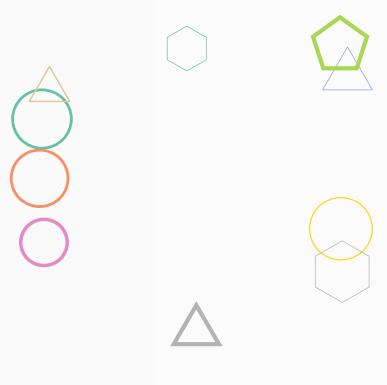[{"shape": "hexagon", "thickness": 0.5, "radius": 0.29, "center": [0.482, 0.874]}, {"shape": "circle", "thickness": 2, "radius": 0.38, "center": [0.108, 0.691]}, {"shape": "circle", "thickness": 2, "radius": 0.37, "center": [0.102, 0.537]}, {"shape": "triangle", "thickness": 0.5, "radius": 0.37, "center": [0.897, 0.804]}, {"shape": "circle", "thickness": 2.5, "radius": 0.3, "center": [0.113, 0.37]}, {"shape": "pentagon", "thickness": 3, "radius": 0.37, "center": [0.877, 0.882]}, {"shape": "circle", "thickness": 1, "radius": 0.4, "center": [0.88, 0.406]}, {"shape": "triangle", "thickness": 1, "radius": 0.3, "center": [0.128, 0.767]}, {"shape": "triangle", "thickness": 3, "radius": 0.34, "center": [0.507, 0.14]}, {"shape": "hexagon", "thickness": 0.5, "radius": 0.4, "center": [0.883, 0.294]}]